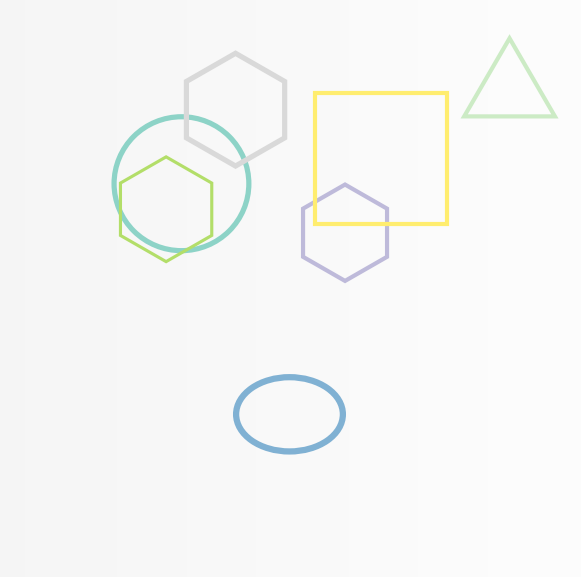[{"shape": "circle", "thickness": 2.5, "radius": 0.58, "center": [0.312, 0.681]}, {"shape": "hexagon", "thickness": 2, "radius": 0.42, "center": [0.594, 0.596]}, {"shape": "oval", "thickness": 3, "radius": 0.46, "center": [0.498, 0.282]}, {"shape": "hexagon", "thickness": 1.5, "radius": 0.45, "center": [0.286, 0.637]}, {"shape": "hexagon", "thickness": 2.5, "radius": 0.49, "center": [0.405, 0.809]}, {"shape": "triangle", "thickness": 2, "radius": 0.45, "center": [0.877, 0.843]}, {"shape": "square", "thickness": 2, "radius": 0.57, "center": [0.655, 0.725]}]